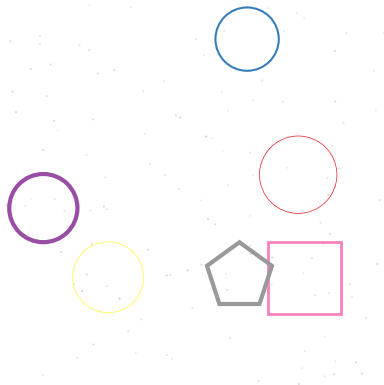[{"shape": "circle", "thickness": 0.5, "radius": 0.5, "center": [0.775, 0.546]}, {"shape": "circle", "thickness": 1.5, "radius": 0.41, "center": [0.642, 0.898]}, {"shape": "circle", "thickness": 3, "radius": 0.44, "center": [0.113, 0.459]}, {"shape": "circle", "thickness": 0.5, "radius": 0.46, "center": [0.281, 0.28]}, {"shape": "square", "thickness": 2, "radius": 0.47, "center": [0.791, 0.278]}, {"shape": "pentagon", "thickness": 3, "radius": 0.44, "center": [0.622, 0.282]}]